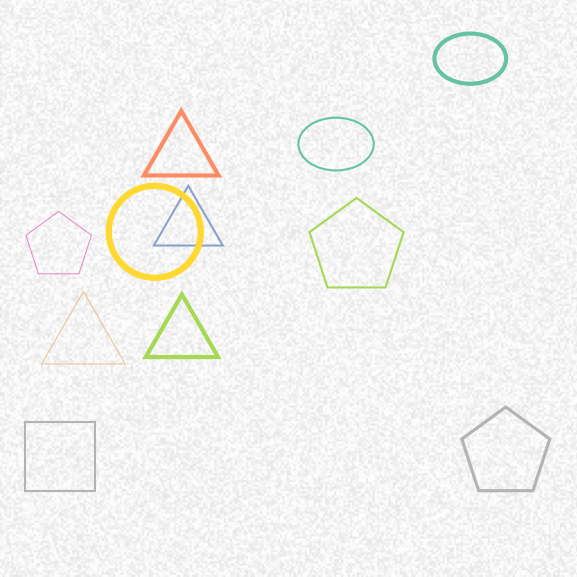[{"shape": "oval", "thickness": 1, "radius": 0.33, "center": [0.582, 0.75]}, {"shape": "oval", "thickness": 2, "radius": 0.31, "center": [0.814, 0.898]}, {"shape": "triangle", "thickness": 2, "radius": 0.37, "center": [0.314, 0.733]}, {"shape": "triangle", "thickness": 1, "radius": 0.34, "center": [0.326, 0.608]}, {"shape": "pentagon", "thickness": 0.5, "radius": 0.3, "center": [0.102, 0.573]}, {"shape": "triangle", "thickness": 2, "radius": 0.36, "center": [0.315, 0.417]}, {"shape": "pentagon", "thickness": 1, "radius": 0.43, "center": [0.617, 0.571]}, {"shape": "circle", "thickness": 3, "radius": 0.4, "center": [0.268, 0.598]}, {"shape": "triangle", "thickness": 0.5, "radius": 0.42, "center": [0.144, 0.411]}, {"shape": "square", "thickness": 1, "radius": 0.3, "center": [0.104, 0.209]}, {"shape": "pentagon", "thickness": 1.5, "radius": 0.4, "center": [0.876, 0.214]}]